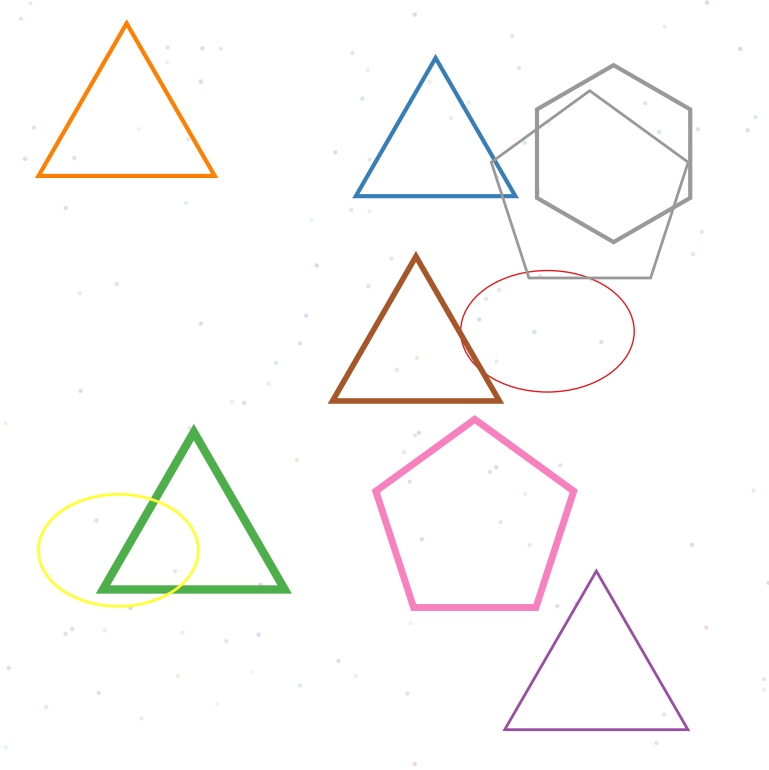[{"shape": "oval", "thickness": 0.5, "radius": 0.56, "center": [0.711, 0.57]}, {"shape": "triangle", "thickness": 1.5, "radius": 0.6, "center": [0.566, 0.805]}, {"shape": "triangle", "thickness": 3, "radius": 0.68, "center": [0.252, 0.303]}, {"shape": "triangle", "thickness": 1, "radius": 0.69, "center": [0.774, 0.121]}, {"shape": "triangle", "thickness": 1.5, "radius": 0.66, "center": [0.164, 0.838]}, {"shape": "oval", "thickness": 1, "radius": 0.52, "center": [0.154, 0.285]}, {"shape": "triangle", "thickness": 2, "radius": 0.63, "center": [0.54, 0.542]}, {"shape": "pentagon", "thickness": 2.5, "radius": 0.68, "center": [0.617, 0.32]}, {"shape": "hexagon", "thickness": 1.5, "radius": 0.57, "center": [0.797, 0.8]}, {"shape": "pentagon", "thickness": 1, "radius": 0.67, "center": [0.766, 0.748]}]